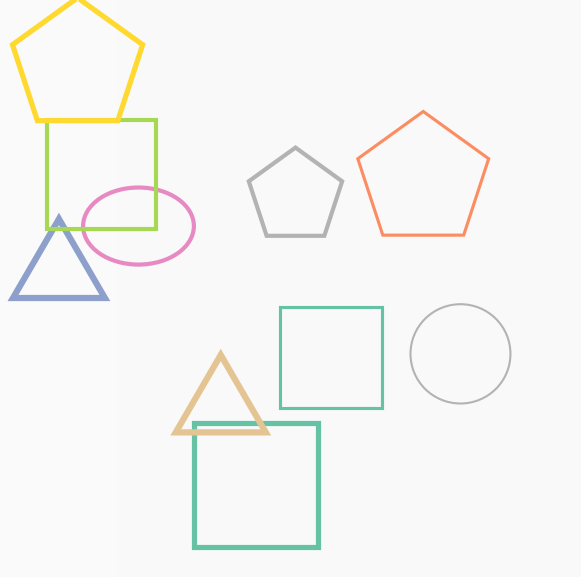[{"shape": "square", "thickness": 2.5, "radius": 0.53, "center": [0.44, 0.159]}, {"shape": "square", "thickness": 1.5, "radius": 0.44, "center": [0.569, 0.381]}, {"shape": "pentagon", "thickness": 1.5, "radius": 0.59, "center": [0.728, 0.688]}, {"shape": "triangle", "thickness": 3, "radius": 0.46, "center": [0.101, 0.529]}, {"shape": "oval", "thickness": 2, "radius": 0.48, "center": [0.238, 0.608]}, {"shape": "square", "thickness": 2, "radius": 0.47, "center": [0.174, 0.697]}, {"shape": "pentagon", "thickness": 2.5, "radius": 0.59, "center": [0.133, 0.885]}, {"shape": "triangle", "thickness": 3, "radius": 0.45, "center": [0.38, 0.295]}, {"shape": "circle", "thickness": 1, "radius": 0.43, "center": [0.792, 0.386]}, {"shape": "pentagon", "thickness": 2, "radius": 0.42, "center": [0.508, 0.659]}]